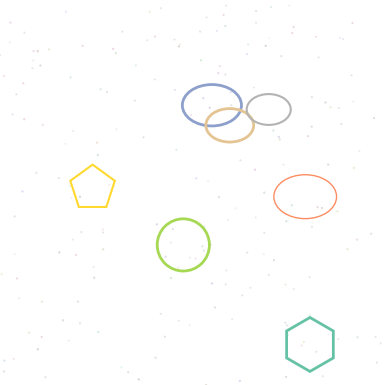[{"shape": "hexagon", "thickness": 2, "radius": 0.35, "center": [0.805, 0.105]}, {"shape": "oval", "thickness": 1, "radius": 0.41, "center": [0.793, 0.489]}, {"shape": "oval", "thickness": 2, "radius": 0.38, "center": [0.55, 0.727]}, {"shape": "circle", "thickness": 2, "radius": 0.34, "center": [0.476, 0.364]}, {"shape": "pentagon", "thickness": 1.5, "radius": 0.3, "center": [0.24, 0.512]}, {"shape": "oval", "thickness": 2, "radius": 0.31, "center": [0.597, 0.674]}, {"shape": "oval", "thickness": 1.5, "radius": 0.29, "center": [0.698, 0.716]}]